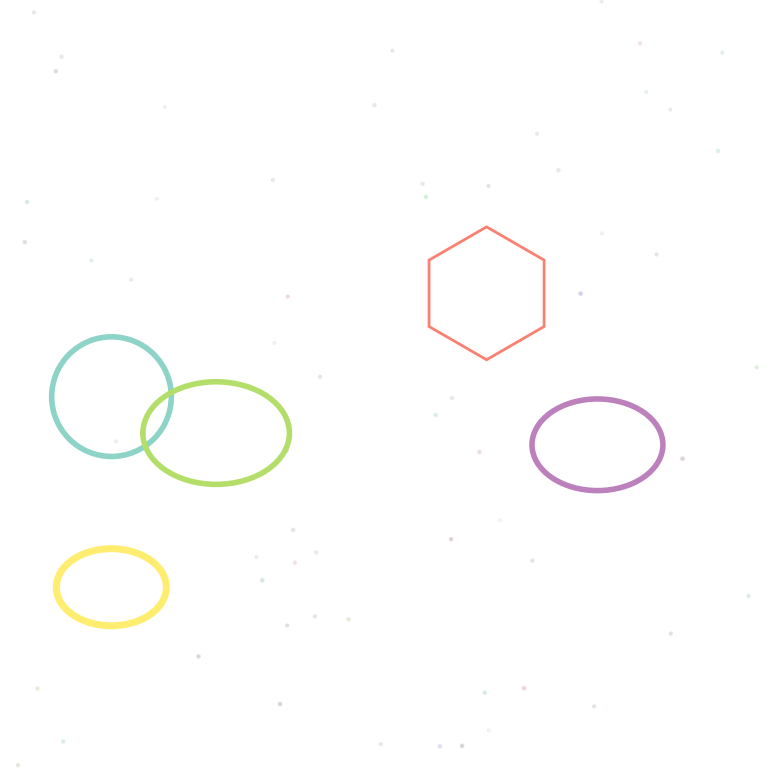[{"shape": "circle", "thickness": 2, "radius": 0.39, "center": [0.145, 0.485]}, {"shape": "hexagon", "thickness": 1, "radius": 0.43, "center": [0.632, 0.619]}, {"shape": "oval", "thickness": 2, "radius": 0.48, "center": [0.281, 0.438]}, {"shape": "oval", "thickness": 2, "radius": 0.43, "center": [0.776, 0.422]}, {"shape": "oval", "thickness": 2.5, "radius": 0.36, "center": [0.145, 0.237]}]